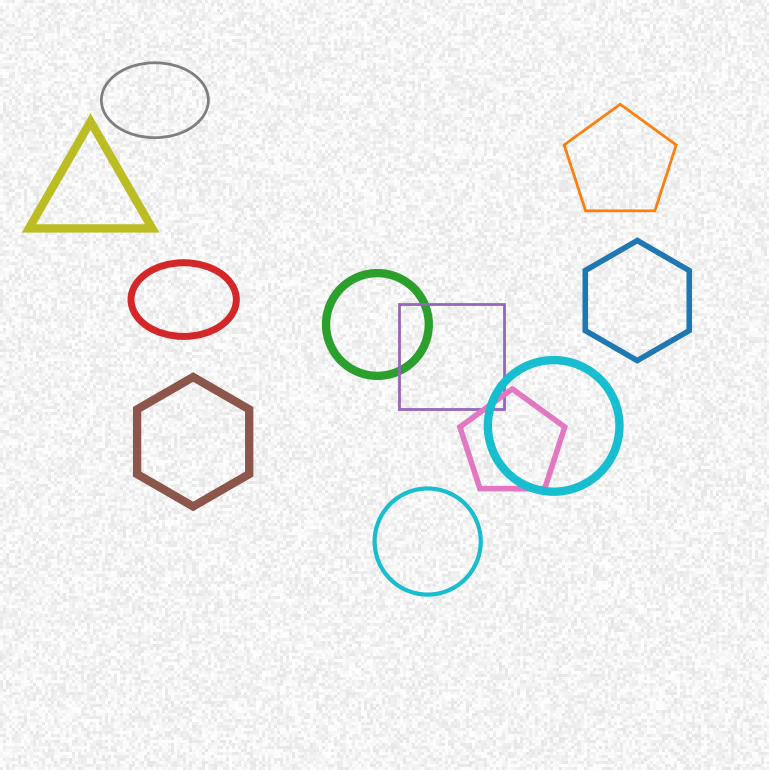[{"shape": "hexagon", "thickness": 2, "radius": 0.39, "center": [0.828, 0.61]}, {"shape": "pentagon", "thickness": 1, "radius": 0.38, "center": [0.805, 0.788]}, {"shape": "circle", "thickness": 3, "radius": 0.33, "center": [0.49, 0.579]}, {"shape": "oval", "thickness": 2.5, "radius": 0.34, "center": [0.239, 0.611]}, {"shape": "square", "thickness": 1, "radius": 0.34, "center": [0.587, 0.537]}, {"shape": "hexagon", "thickness": 3, "radius": 0.42, "center": [0.251, 0.426]}, {"shape": "pentagon", "thickness": 2, "radius": 0.36, "center": [0.665, 0.423]}, {"shape": "oval", "thickness": 1, "radius": 0.35, "center": [0.201, 0.87]}, {"shape": "triangle", "thickness": 3, "radius": 0.46, "center": [0.118, 0.75]}, {"shape": "circle", "thickness": 3, "radius": 0.43, "center": [0.719, 0.447]}, {"shape": "circle", "thickness": 1.5, "radius": 0.34, "center": [0.555, 0.297]}]